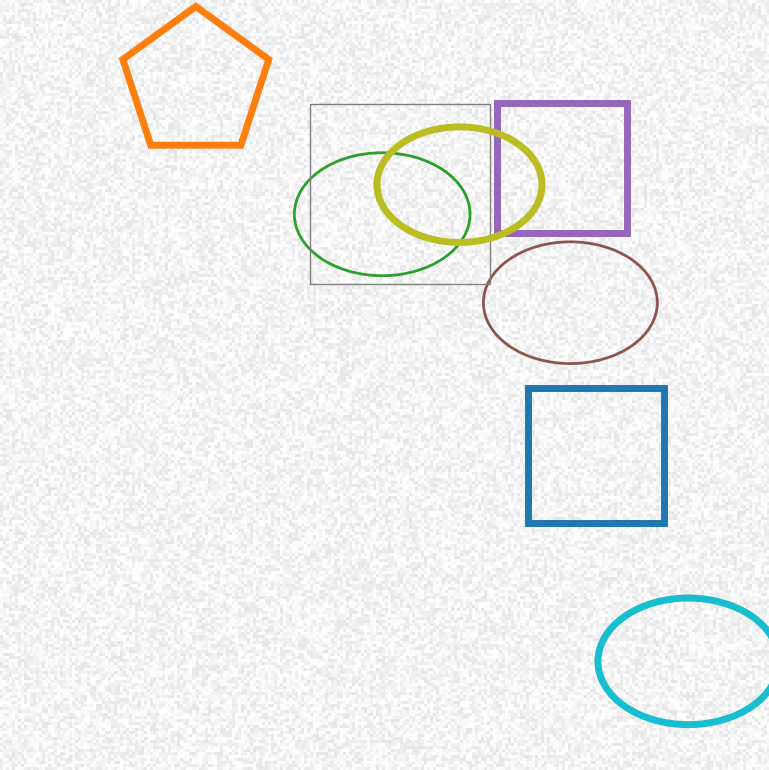[{"shape": "square", "thickness": 2.5, "radius": 0.44, "center": [0.774, 0.408]}, {"shape": "pentagon", "thickness": 2.5, "radius": 0.5, "center": [0.254, 0.892]}, {"shape": "oval", "thickness": 1, "radius": 0.57, "center": [0.496, 0.722]}, {"shape": "square", "thickness": 2.5, "radius": 0.42, "center": [0.73, 0.782]}, {"shape": "oval", "thickness": 1, "radius": 0.56, "center": [0.741, 0.607]}, {"shape": "square", "thickness": 0.5, "radius": 0.58, "center": [0.519, 0.748]}, {"shape": "oval", "thickness": 2.5, "radius": 0.54, "center": [0.597, 0.76]}, {"shape": "oval", "thickness": 2.5, "radius": 0.59, "center": [0.894, 0.141]}]